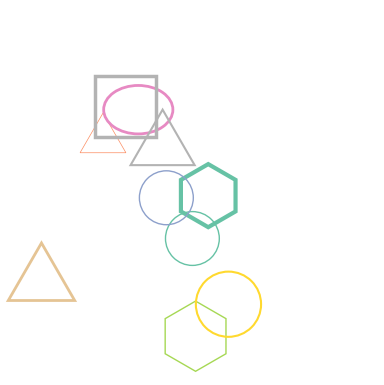[{"shape": "hexagon", "thickness": 3, "radius": 0.41, "center": [0.541, 0.492]}, {"shape": "circle", "thickness": 1, "radius": 0.35, "center": [0.5, 0.381]}, {"shape": "triangle", "thickness": 0.5, "radius": 0.34, "center": [0.268, 0.638]}, {"shape": "circle", "thickness": 1, "radius": 0.35, "center": [0.432, 0.486]}, {"shape": "oval", "thickness": 2, "radius": 0.45, "center": [0.359, 0.715]}, {"shape": "hexagon", "thickness": 1, "radius": 0.46, "center": [0.508, 0.127]}, {"shape": "circle", "thickness": 1.5, "radius": 0.42, "center": [0.593, 0.21]}, {"shape": "triangle", "thickness": 2, "radius": 0.5, "center": [0.108, 0.269]}, {"shape": "triangle", "thickness": 1.5, "radius": 0.48, "center": [0.422, 0.619]}, {"shape": "square", "thickness": 2.5, "radius": 0.39, "center": [0.326, 0.724]}]